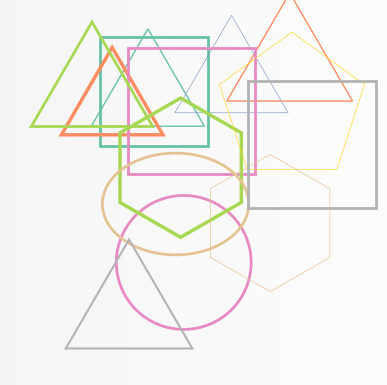[{"shape": "triangle", "thickness": 1, "radius": 0.84, "center": [0.382, 0.756]}, {"shape": "square", "thickness": 2, "radius": 0.7, "center": [0.398, 0.762]}, {"shape": "triangle", "thickness": 2.5, "radius": 0.76, "center": [0.29, 0.725]}, {"shape": "triangle", "thickness": 1, "radius": 0.94, "center": [0.748, 0.831]}, {"shape": "triangle", "thickness": 0.5, "radius": 0.84, "center": [0.597, 0.791]}, {"shape": "circle", "thickness": 2, "radius": 0.87, "center": [0.474, 0.318]}, {"shape": "square", "thickness": 2, "radius": 0.82, "center": [0.494, 0.711]}, {"shape": "triangle", "thickness": 2, "radius": 0.9, "center": [0.237, 0.762]}, {"shape": "hexagon", "thickness": 2.5, "radius": 0.9, "center": [0.466, 0.565]}, {"shape": "pentagon", "thickness": 0.5, "radius": 0.98, "center": [0.753, 0.72]}, {"shape": "oval", "thickness": 2, "radius": 0.94, "center": [0.453, 0.47]}, {"shape": "hexagon", "thickness": 0.5, "radius": 0.89, "center": [0.697, 0.421]}, {"shape": "triangle", "thickness": 1.5, "radius": 0.94, "center": [0.333, 0.189]}, {"shape": "square", "thickness": 2, "radius": 0.83, "center": [0.806, 0.625]}]